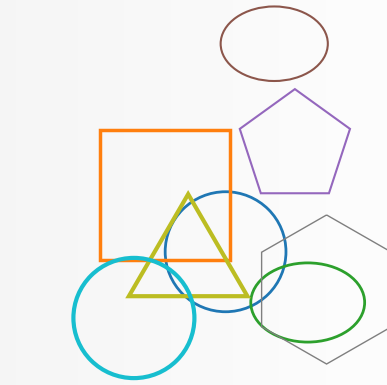[{"shape": "circle", "thickness": 2, "radius": 0.78, "center": [0.582, 0.346]}, {"shape": "square", "thickness": 2.5, "radius": 0.84, "center": [0.426, 0.493]}, {"shape": "oval", "thickness": 2, "radius": 0.73, "center": [0.794, 0.214]}, {"shape": "pentagon", "thickness": 1.5, "radius": 0.75, "center": [0.761, 0.619]}, {"shape": "oval", "thickness": 1.5, "radius": 0.69, "center": [0.708, 0.886]}, {"shape": "hexagon", "thickness": 1, "radius": 0.97, "center": [0.843, 0.248]}, {"shape": "triangle", "thickness": 3, "radius": 0.88, "center": [0.486, 0.319]}, {"shape": "circle", "thickness": 3, "radius": 0.78, "center": [0.346, 0.174]}]